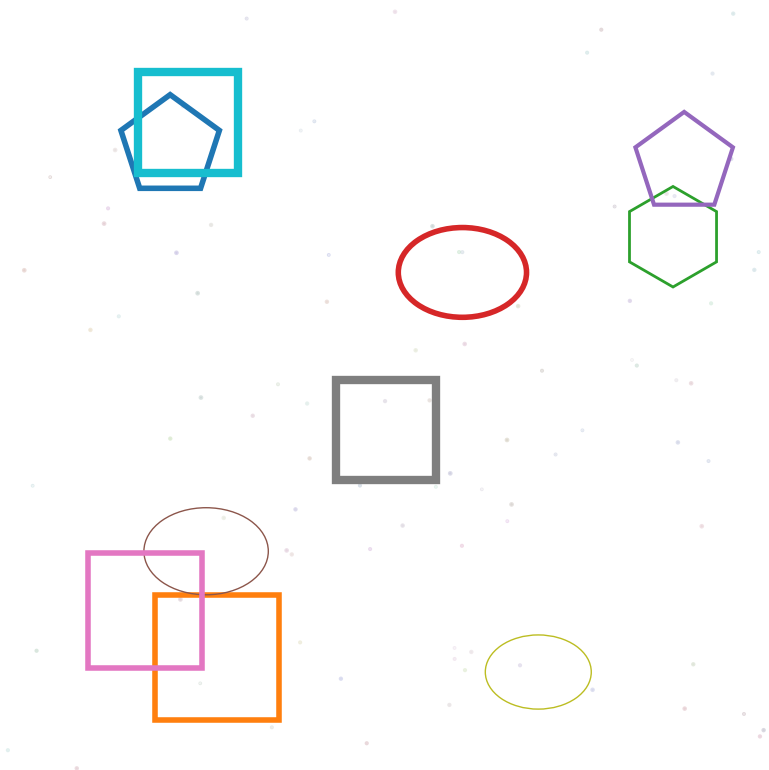[{"shape": "pentagon", "thickness": 2, "radius": 0.34, "center": [0.221, 0.81]}, {"shape": "square", "thickness": 2, "radius": 0.4, "center": [0.282, 0.146]}, {"shape": "hexagon", "thickness": 1, "radius": 0.33, "center": [0.874, 0.693]}, {"shape": "oval", "thickness": 2, "radius": 0.42, "center": [0.601, 0.646]}, {"shape": "pentagon", "thickness": 1.5, "radius": 0.33, "center": [0.889, 0.788]}, {"shape": "oval", "thickness": 0.5, "radius": 0.4, "center": [0.268, 0.284]}, {"shape": "square", "thickness": 2, "radius": 0.37, "center": [0.189, 0.207]}, {"shape": "square", "thickness": 3, "radius": 0.32, "center": [0.502, 0.442]}, {"shape": "oval", "thickness": 0.5, "radius": 0.34, "center": [0.699, 0.127]}, {"shape": "square", "thickness": 3, "radius": 0.33, "center": [0.244, 0.841]}]